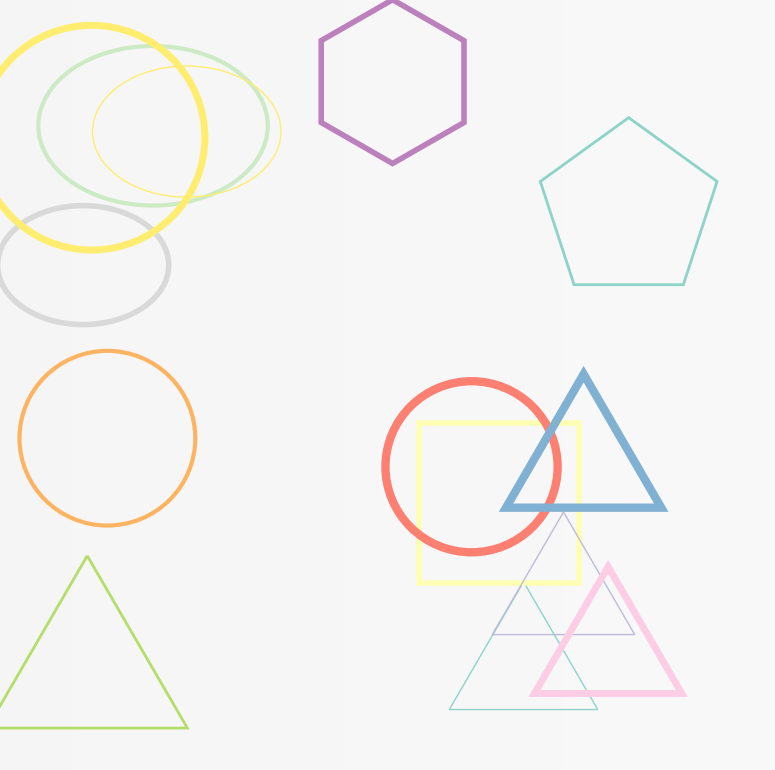[{"shape": "pentagon", "thickness": 1, "radius": 0.6, "center": [0.811, 0.727]}, {"shape": "triangle", "thickness": 0.5, "radius": 0.55, "center": [0.676, 0.134]}, {"shape": "square", "thickness": 2, "radius": 0.52, "center": [0.644, 0.347]}, {"shape": "triangle", "thickness": 0.5, "radius": 0.53, "center": [0.727, 0.229]}, {"shape": "circle", "thickness": 3, "radius": 0.56, "center": [0.608, 0.394]}, {"shape": "triangle", "thickness": 3, "radius": 0.58, "center": [0.753, 0.398]}, {"shape": "circle", "thickness": 1.5, "radius": 0.57, "center": [0.139, 0.431]}, {"shape": "triangle", "thickness": 1, "radius": 0.75, "center": [0.113, 0.129]}, {"shape": "triangle", "thickness": 2.5, "radius": 0.55, "center": [0.785, 0.154]}, {"shape": "oval", "thickness": 2, "radius": 0.55, "center": [0.107, 0.656]}, {"shape": "hexagon", "thickness": 2, "radius": 0.53, "center": [0.507, 0.894]}, {"shape": "oval", "thickness": 1.5, "radius": 0.74, "center": [0.197, 0.837]}, {"shape": "circle", "thickness": 2.5, "radius": 0.73, "center": [0.118, 0.821]}, {"shape": "oval", "thickness": 0.5, "radius": 0.61, "center": [0.241, 0.829]}]